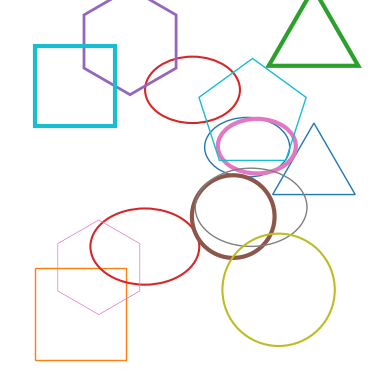[{"shape": "oval", "thickness": 1, "radius": 0.55, "center": [0.642, 0.618]}, {"shape": "triangle", "thickness": 1, "radius": 0.62, "center": [0.815, 0.557]}, {"shape": "square", "thickness": 1, "radius": 0.59, "center": [0.21, 0.185]}, {"shape": "triangle", "thickness": 3, "radius": 0.67, "center": [0.814, 0.896]}, {"shape": "oval", "thickness": 1.5, "radius": 0.71, "center": [0.376, 0.36]}, {"shape": "oval", "thickness": 1.5, "radius": 0.62, "center": [0.5, 0.767]}, {"shape": "hexagon", "thickness": 2, "radius": 0.69, "center": [0.338, 0.892]}, {"shape": "circle", "thickness": 3, "radius": 0.54, "center": [0.606, 0.437]}, {"shape": "hexagon", "thickness": 0.5, "radius": 0.61, "center": [0.257, 0.306]}, {"shape": "oval", "thickness": 3, "radius": 0.51, "center": [0.667, 0.62]}, {"shape": "oval", "thickness": 1, "radius": 0.73, "center": [0.652, 0.462]}, {"shape": "circle", "thickness": 1.5, "radius": 0.73, "center": [0.724, 0.247]}, {"shape": "square", "thickness": 3, "radius": 0.52, "center": [0.196, 0.776]}, {"shape": "pentagon", "thickness": 1, "radius": 0.73, "center": [0.656, 0.702]}]